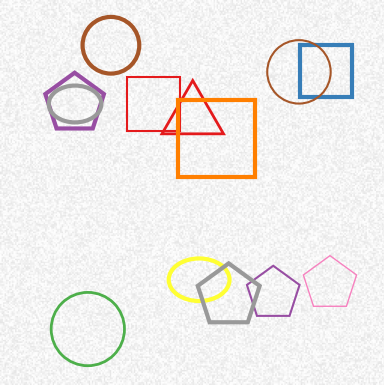[{"shape": "square", "thickness": 1.5, "radius": 0.35, "center": [0.399, 0.73]}, {"shape": "triangle", "thickness": 2, "radius": 0.46, "center": [0.501, 0.699]}, {"shape": "square", "thickness": 3, "radius": 0.34, "center": [0.848, 0.816]}, {"shape": "circle", "thickness": 2, "radius": 0.48, "center": [0.228, 0.145]}, {"shape": "pentagon", "thickness": 3, "radius": 0.4, "center": [0.194, 0.731]}, {"shape": "pentagon", "thickness": 1.5, "radius": 0.36, "center": [0.71, 0.238]}, {"shape": "square", "thickness": 3, "radius": 0.49, "center": [0.563, 0.64]}, {"shape": "oval", "thickness": 3, "radius": 0.39, "center": [0.517, 0.273]}, {"shape": "circle", "thickness": 1.5, "radius": 0.41, "center": [0.777, 0.813]}, {"shape": "circle", "thickness": 3, "radius": 0.37, "center": [0.288, 0.882]}, {"shape": "pentagon", "thickness": 1, "radius": 0.36, "center": [0.857, 0.263]}, {"shape": "pentagon", "thickness": 3, "radius": 0.42, "center": [0.594, 0.231]}, {"shape": "oval", "thickness": 3, "radius": 0.34, "center": [0.195, 0.73]}]